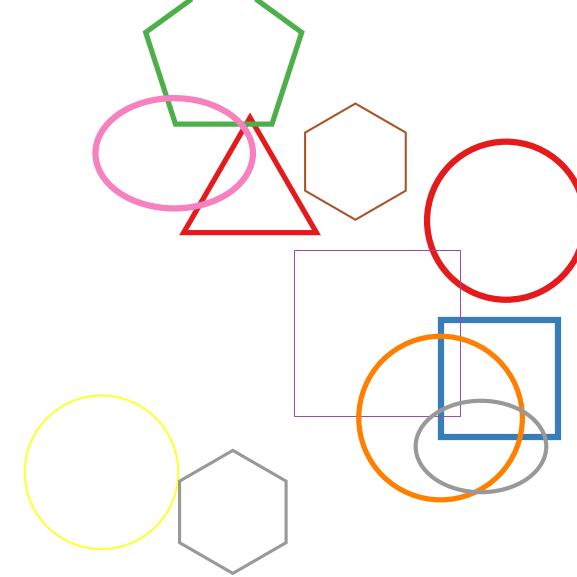[{"shape": "circle", "thickness": 3, "radius": 0.68, "center": [0.876, 0.617]}, {"shape": "triangle", "thickness": 2.5, "radius": 0.66, "center": [0.433, 0.663]}, {"shape": "square", "thickness": 3, "radius": 0.5, "center": [0.865, 0.344]}, {"shape": "pentagon", "thickness": 2.5, "radius": 0.71, "center": [0.387, 0.899]}, {"shape": "square", "thickness": 0.5, "radius": 0.72, "center": [0.654, 0.422]}, {"shape": "circle", "thickness": 2.5, "radius": 0.71, "center": [0.763, 0.275]}, {"shape": "circle", "thickness": 1, "radius": 0.66, "center": [0.176, 0.181]}, {"shape": "hexagon", "thickness": 1, "radius": 0.5, "center": [0.615, 0.719]}, {"shape": "oval", "thickness": 3, "radius": 0.68, "center": [0.302, 0.734]}, {"shape": "hexagon", "thickness": 1.5, "radius": 0.53, "center": [0.403, 0.113]}, {"shape": "oval", "thickness": 2, "radius": 0.57, "center": [0.833, 0.226]}]